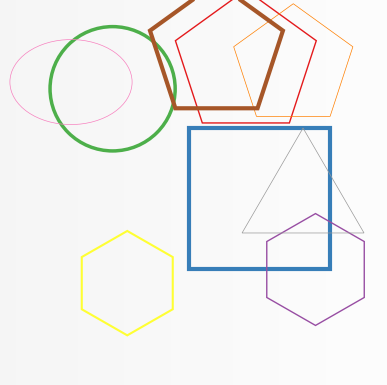[{"shape": "pentagon", "thickness": 1, "radius": 0.96, "center": [0.634, 0.835]}, {"shape": "square", "thickness": 3, "radius": 0.91, "center": [0.669, 0.484]}, {"shape": "circle", "thickness": 2.5, "radius": 0.81, "center": [0.291, 0.769]}, {"shape": "hexagon", "thickness": 1, "radius": 0.73, "center": [0.814, 0.3]}, {"shape": "pentagon", "thickness": 0.5, "radius": 0.81, "center": [0.757, 0.829]}, {"shape": "hexagon", "thickness": 1.5, "radius": 0.68, "center": [0.328, 0.265]}, {"shape": "pentagon", "thickness": 3, "radius": 0.9, "center": [0.559, 0.865]}, {"shape": "oval", "thickness": 0.5, "radius": 0.79, "center": [0.183, 0.787]}, {"shape": "triangle", "thickness": 0.5, "radius": 0.91, "center": [0.782, 0.486]}]